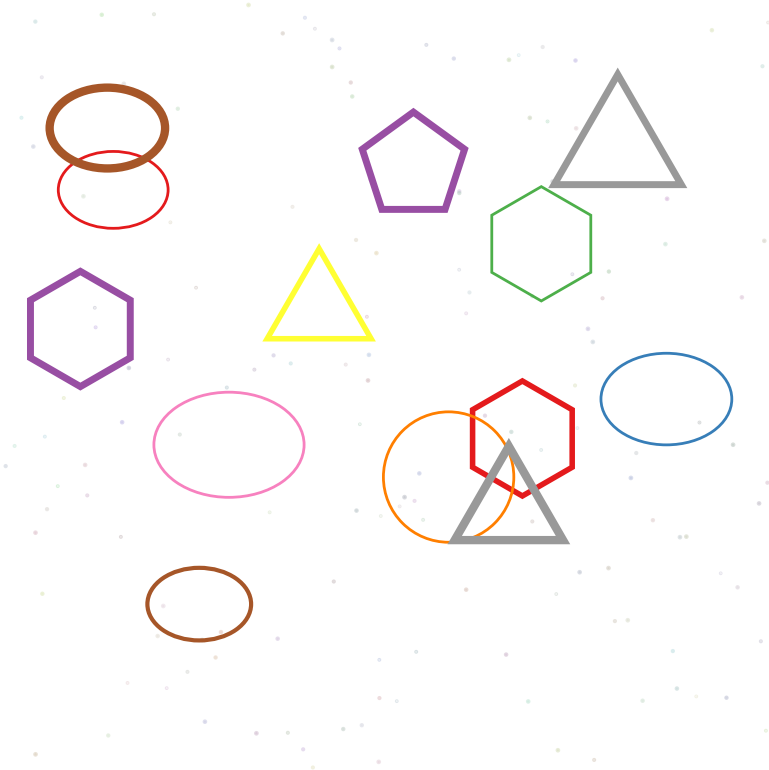[{"shape": "oval", "thickness": 1, "radius": 0.36, "center": [0.147, 0.753]}, {"shape": "hexagon", "thickness": 2, "radius": 0.37, "center": [0.678, 0.431]}, {"shape": "oval", "thickness": 1, "radius": 0.42, "center": [0.865, 0.482]}, {"shape": "hexagon", "thickness": 1, "radius": 0.37, "center": [0.703, 0.683]}, {"shape": "hexagon", "thickness": 2.5, "radius": 0.37, "center": [0.104, 0.573]}, {"shape": "pentagon", "thickness": 2.5, "radius": 0.35, "center": [0.537, 0.785]}, {"shape": "circle", "thickness": 1, "radius": 0.42, "center": [0.583, 0.38]}, {"shape": "triangle", "thickness": 2, "radius": 0.39, "center": [0.414, 0.599]}, {"shape": "oval", "thickness": 3, "radius": 0.37, "center": [0.139, 0.834]}, {"shape": "oval", "thickness": 1.5, "radius": 0.34, "center": [0.259, 0.215]}, {"shape": "oval", "thickness": 1, "radius": 0.49, "center": [0.297, 0.422]}, {"shape": "triangle", "thickness": 3, "radius": 0.41, "center": [0.661, 0.339]}, {"shape": "triangle", "thickness": 2.5, "radius": 0.48, "center": [0.802, 0.808]}]